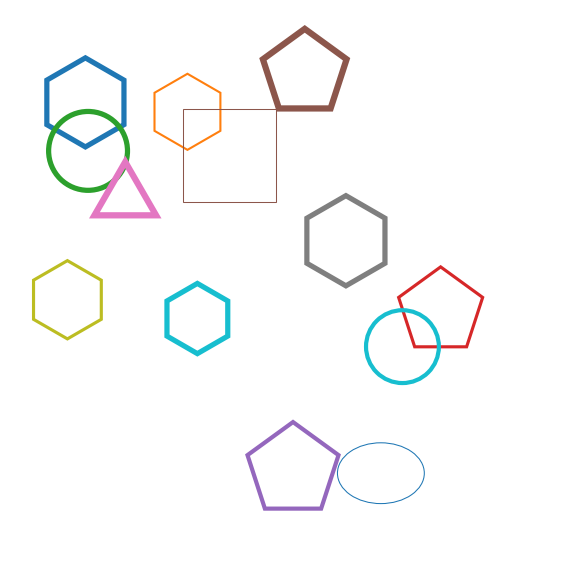[{"shape": "hexagon", "thickness": 2.5, "radius": 0.39, "center": [0.148, 0.822]}, {"shape": "oval", "thickness": 0.5, "radius": 0.38, "center": [0.66, 0.18]}, {"shape": "hexagon", "thickness": 1, "radius": 0.33, "center": [0.325, 0.806]}, {"shape": "circle", "thickness": 2.5, "radius": 0.34, "center": [0.152, 0.738]}, {"shape": "pentagon", "thickness": 1.5, "radius": 0.38, "center": [0.763, 0.46]}, {"shape": "pentagon", "thickness": 2, "radius": 0.41, "center": [0.507, 0.185]}, {"shape": "pentagon", "thickness": 3, "radius": 0.38, "center": [0.528, 0.873]}, {"shape": "square", "thickness": 0.5, "radius": 0.41, "center": [0.397, 0.73]}, {"shape": "triangle", "thickness": 3, "radius": 0.31, "center": [0.217, 0.657]}, {"shape": "hexagon", "thickness": 2.5, "radius": 0.39, "center": [0.599, 0.582]}, {"shape": "hexagon", "thickness": 1.5, "radius": 0.34, "center": [0.117, 0.48]}, {"shape": "hexagon", "thickness": 2.5, "radius": 0.3, "center": [0.342, 0.448]}, {"shape": "circle", "thickness": 2, "radius": 0.32, "center": [0.697, 0.399]}]